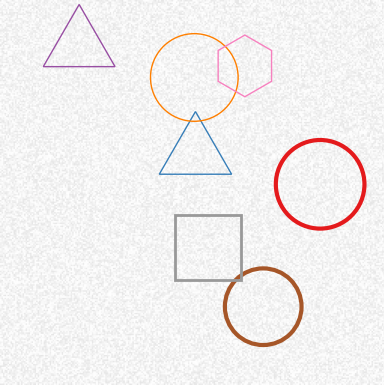[{"shape": "circle", "thickness": 3, "radius": 0.58, "center": [0.832, 0.521]}, {"shape": "triangle", "thickness": 1, "radius": 0.54, "center": [0.508, 0.602]}, {"shape": "triangle", "thickness": 1, "radius": 0.54, "center": [0.206, 0.881]}, {"shape": "circle", "thickness": 1, "radius": 0.57, "center": [0.505, 0.799]}, {"shape": "circle", "thickness": 3, "radius": 0.5, "center": [0.684, 0.203]}, {"shape": "hexagon", "thickness": 1, "radius": 0.4, "center": [0.636, 0.829]}, {"shape": "square", "thickness": 2, "radius": 0.43, "center": [0.54, 0.357]}]